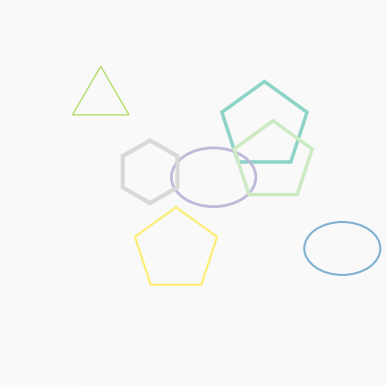[{"shape": "pentagon", "thickness": 2.5, "radius": 0.58, "center": [0.682, 0.673]}, {"shape": "oval", "thickness": 2, "radius": 0.54, "center": [0.551, 0.54]}, {"shape": "oval", "thickness": 1.5, "radius": 0.49, "center": [0.883, 0.355]}, {"shape": "triangle", "thickness": 1, "radius": 0.42, "center": [0.26, 0.744]}, {"shape": "hexagon", "thickness": 3, "radius": 0.41, "center": [0.387, 0.554]}, {"shape": "pentagon", "thickness": 2.5, "radius": 0.53, "center": [0.705, 0.58]}, {"shape": "pentagon", "thickness": 1.5, "radius": 0.56, "center": [0.454, 0.35]}]